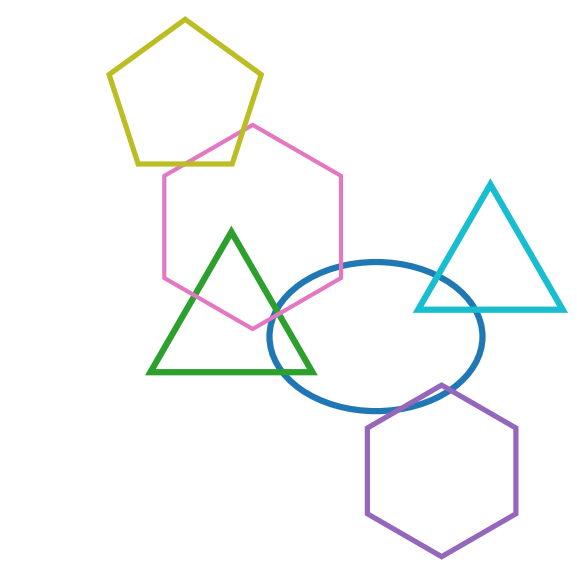[{"shape": "oval", "thickness": 3, "radius": 0.92, "center": [0.651, 0.416]}, {"shape": "triangle", "thickness": 3, "radius": 0.81, "center": [0.401, 0.436]}, {"shape": "hexagon", "thickness": 2.5, "radius": 0.74, "center": [0.765, 0.184]}, {"shape": "hexagon", "thickness": 2, "radius": 0.88, "center": [0.438, 0.606]}, {"shape": "pentagon", "thickness": 2.5, "radius": 0.69, "center": [0.321, 0.827]}, {"shape": "triangle", "thickness": 3, "radius": 0.72, "center": [0.849, 0.535]}]